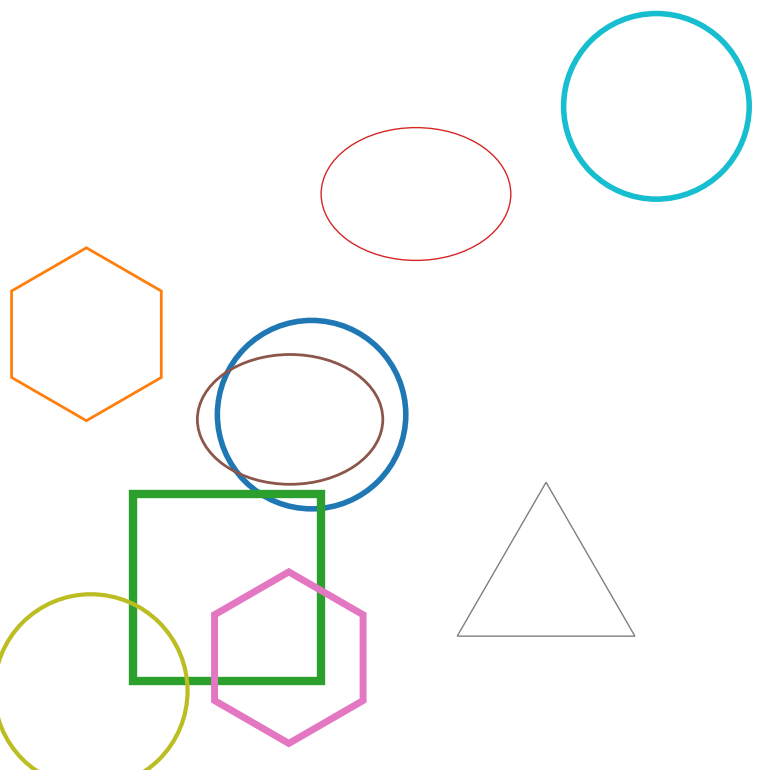[{"shape": "circle", "thickness": 2, "radius": 0.61, "center": [0.405, 0.462]}, {"shape": "hexagon", "thickness": 1, "radius": 0.56, "center": [0.112, 0.566]}, {"shape": "square", "thickness": 3, "radius": 0.61, "center": [0.295, 0.237]}, {"shape": "oval", "thickness": 0.5, "radius": 0.62, "center": [0.54, 0.748]}, {"shape": "oval", "thickness": 1, "radius": 0.6, "center": [0.377, 0.455]}, {"shape": "hexagon", "thickness": 2.5, "radius": 0.56, "center": [0.375, 0.146]}, {"shape": "triangle", "thickness": 0.5, "radius": 0.67, "center": [0.709, 0.24]}, {"shape": "circle", "thickness": 1.5, "radius": 0.63, "center": [0.118, 0.103]}, {"shape": "circle", "thickness": 2, "radius": 0.6, "center": [0.852, 0.862]}]